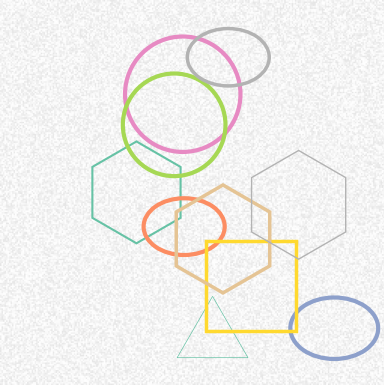[{"shape": "hexagon", "thickness": 1.5, "radius": 0.66, "center": [0.354, 0.5]}, {"shape": "triangle", "thickness": 0.5, "radius": 0.53, "center": [0.552, 0.124]}, {"shape": "oval", "thickness": 3, "radius": 0.53, "center": [0.478, 0.411]}, {"shape": "oval", "thickness": 3, "radius": 0.57, "center": [0.868, 0.147]}, {"shape": "circle", "thickness": 3, "radius": 0.75, "center": [0.475, 0.755]}, {"shape": "circle", "thickness": 3, "radius": 0.67, "center": [0.452, 0.676]}, {"shape": "square", "thickness": 2.5, "radius": 0.58, "center": [0.652, 0.257]}, {"shape": "hexagon", "thickness": 2.5, "radius": 0.7, "center": [0.579, 0.379]}, {"shape": "hexagon", "thickness": 1, "radius": 0.71, "center": [0.776, 0.468]}, {"shape": "oval", "thickness": 2.5, "radius": 0.53, "center": [0.593, 0.851]}]